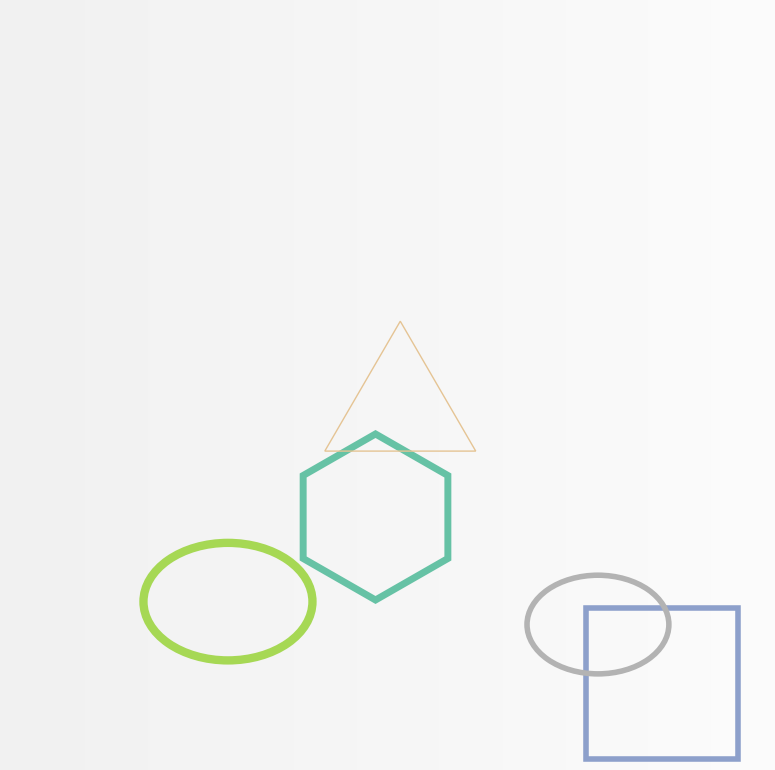[{"shape": "hexagon", "thickness": 2.5, "radius": 0.54, "center": [0.485, 0.329]}, {"shape": "square", "thickness": 2, "radius": 0.49, "center": [0.854, 0.112]}, {"shape": "oval", "thickness": 3, "radius": 0.55, "center": [0.294, 0.219]}, {"shape": "triangle", "thickness": 0.5, "radius": 0.56, "center": [0.516, 0.47]}, {"shape": "oval", "thickness": 2, "radius": 0.46, "center": [0.772, 0.189]}]